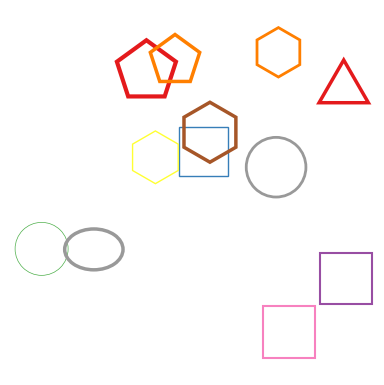[{"shape": "pentagon", "thickness": 3, "radius": 0.4, "center": [0.38, 0.815]}, {"shape": "triangle", "thickness": 2.5, "radius": 0.37, "center": [0.893, 0.77]}, {"shape": "square", "thickness": 1, "radius": 0.32, "center": [0.529, 0.607]}, {"shape": "circle", "thickness": 0.5, "radius": 0.34, "center": [0.108, 0.354]}, {"shape": "square", "thickness": 1.5, "radius": 0.34, "center": [0.9, 0.277]}, {"shape": "pentagon", "thickness": 2.5, "radius": 0.34, "center": [0.455, 0.843]}, {"shape": "hexagon", "thickness": 2, "radius": 0.32, "center": [0.723, 0.864]}, {"shape": "hexagon", "thickness": 1, "radius": 0.34, "center": [0.404, 0.591]}, {"shape": "hexagon", "thickness": 2.5, "radius": 0.39, "center": [0.545, 0.657]}, {"shape": "square", "thickness": 1.5, "radius": 0.34, "center": [0.751, 0.138]}, {"shape": "oval", "thickness": 2.5, "radius": 0.38, "center": [0.244, 0.352]}, {"shape": "circle", "thickness": 2, "radius": 0.39, "center": [0.717, 0.566]}]